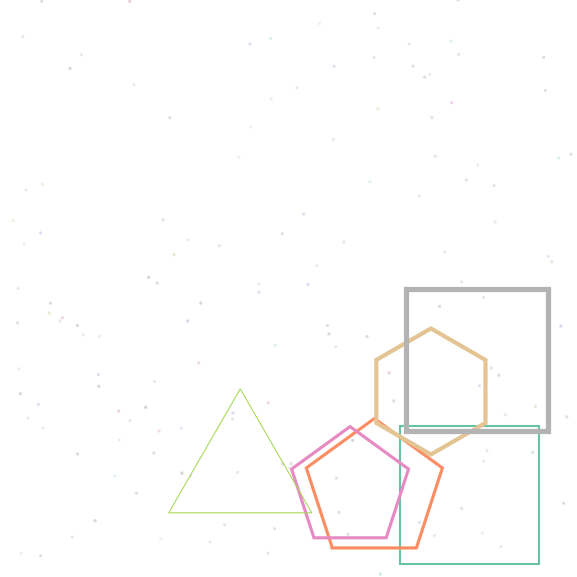[{"shape": "square", "thickness": 1, "radius": 0.6, "center": [0.813, 0.142]}, {"shape": "pentagon", "thickness": 1.5, "radius": 0.62, "center": [0.648, 0.151]}, {"shape": "pentagon", "thickness": 1.5, "radius": 0.53, "center": [0.606, 0.154]}, {"shape": "triangle", "thickness": 0.5, "radius": 0.72, "center": [0.416, 0.183]}, {"shape": "hexagon", "thickness": 2, "radius": 0.55, "center": [0.746, 0.321]}, {"shape": "square", "thickness": 2.5, "radius": 0.62, "center": [0.826, 0.376]}]